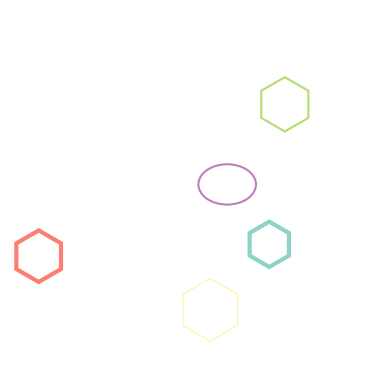[{"shape": "hexagon", "thickness": 3, "radius": 0.29, "center": [0.699, 0.365]}, {"shape": "hexagon", "thickness": 3, "radius": 0.33, "center": [0.1, 0.335]}, {"shape": "hexagon", "thickness": 1.5, "radius": 0.35, "center": [0.74, 0.729]}, {"shape": "oval", "thickness": 1.5, "radius": 0.37, "center": [0.59, 0.521]}, {"shape": "hexagon", "thickness": 0.5, "radius": 0.41, "center": [0.546, 0.195]}]